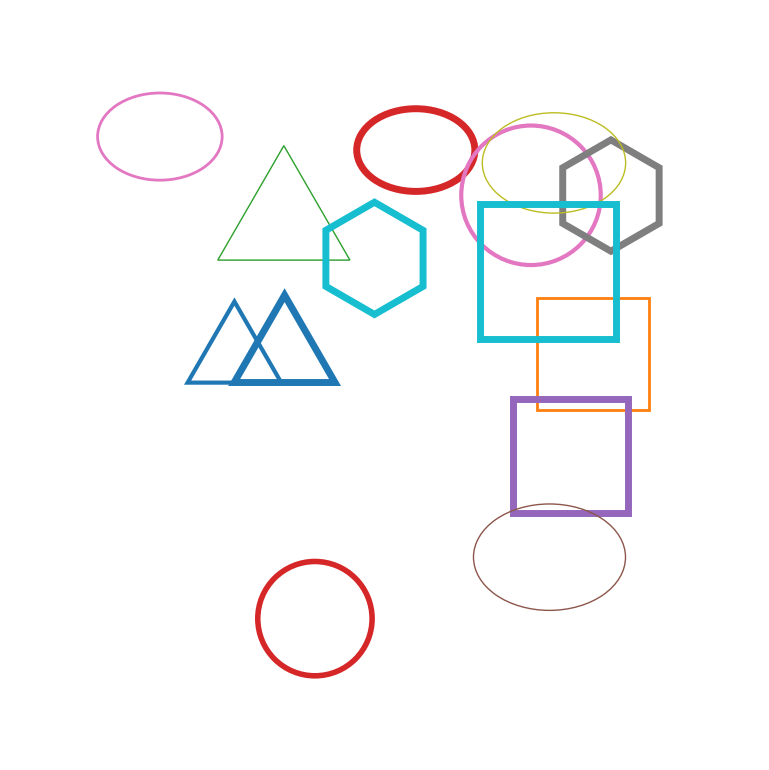[{"shape": "triangle", "thickness": 2.5, "radius": 0.38, "center": [0.37, 0.541]}, {"shape": "triangle", "thickness": 1.5, "radius": 0.35, "center": [0.304, 0.538]}, {"shape": "square", "thickness": 1, "radius": 0.36, "center": [0.77, 0.54]}, {"shape": "triangle", "thickness": 0.5, "radius": 0.5, "center": [0.369, 0.712]}, {"shape": "oval", "thickness": 2.5, "radius": 0.38, "center": [0.54, 0.805]}, {"shape": "circle", "thickness": 2, "radius": 0.37, "center": [0.409, 0.197]}, {"shape": "square", "thickness": 2.5, "radius": 0.37, "center": [0.741, 0.408]}, {"shape": "oval", "thickness": 0.5, "radius": 0.49, "center": [0.714, 0.276]}, {"shape": "circle", "thickness": 1.5, "radius": 0.45, "center": [0.69, 0.746]}, {"shape": "oval", "thickness": 1, "radius": 0.4, "center": [0.208, 0.823]}, {"shape": "hexagon", "thickness": 2.5, "radius": 0.36, "center": [0.793, 0.746]}, {"shape": "oval", "thickness": 0.5, "radius": 0.47, "center": [0.719, 0.788]}, {"shape": "square", "thickness": 2.5, "radius": 0.44, "center": [0.712, 0.648]}, {"shape": "hexagon", "thickness": 2.5, "radius": 0.36, "center": [0.486, 0.664]}]